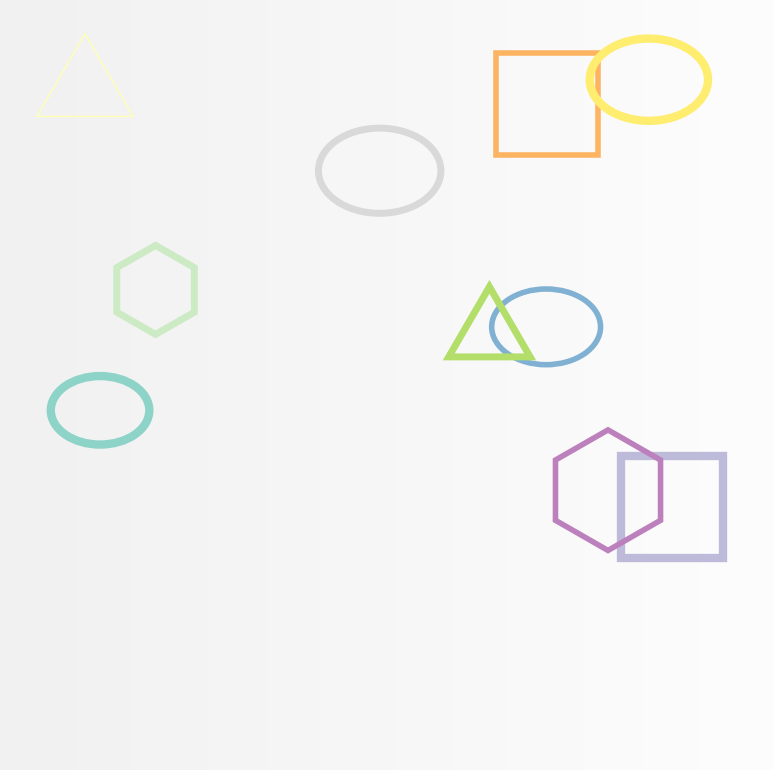[{"shape": "oval", "thickness": 3, "radius": 0.32, "center": [0.129, 0.467]}, {"shape": "triangle", "thickness": 0.5, "radius": 0.36, "center": [0.11, 0.885]}, {"shape": "square", "thickness": 3, "radius": 0.33, "center": [0.868, 0.342]}, {"shape": "oval", "thickness": 2, "radius": 0.35, "center": [0.705, 0.576]}, {"shape": "square", "thickness": 2, "radius": 0.33, "center": [0.706, 0.865]}, {"shape": "triangle", "thickness": 2.5, "radius": 0.3, "center": [0.632, 0.567]}, {"shape": "oval", "thickness": 2.5, "radius": 0.4, "center": [0.49, 0.778]}, {"shape": "hexagon", "thickness": 2, "radius": 0.39, "center": [0.785, 0.363]}, {"shape": "hexagon", "thickness": 2.5, "radius": 0.29, "center": [0.201, 0.623]}, {"shape": "oval", "thickness": 3, "radius": 0.38, "center": [0.837, 0.896]}]